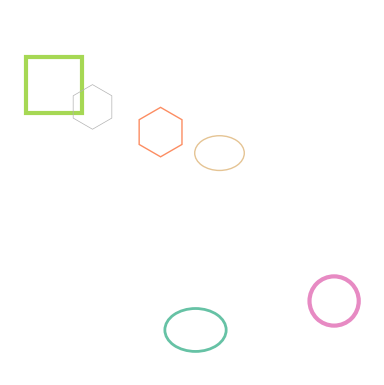[{"shape": "oval", "thickness": 2, "radius": 0.4, "center": [0.508, 0.143]}, {"shape": "hexagon", "thickness": 1, "radius": 0.32, "center": [0.417, 0.657]}, {"shape": "circle", "thickness": 3, "radius": 0.32, "center": [0.868, 0.218]}, {"shape": "square", "thickness": 3, "radius": 0.36, "center": [0.14, 0.779]}, {"shape": "oval", "thickness": 1, "radius": 0.32, "center": [0.57, 0.602]}, {"shape": "hexagon", "thickness": 0.5, "radius": 0.29, "center": [0.24, 0.722]}]